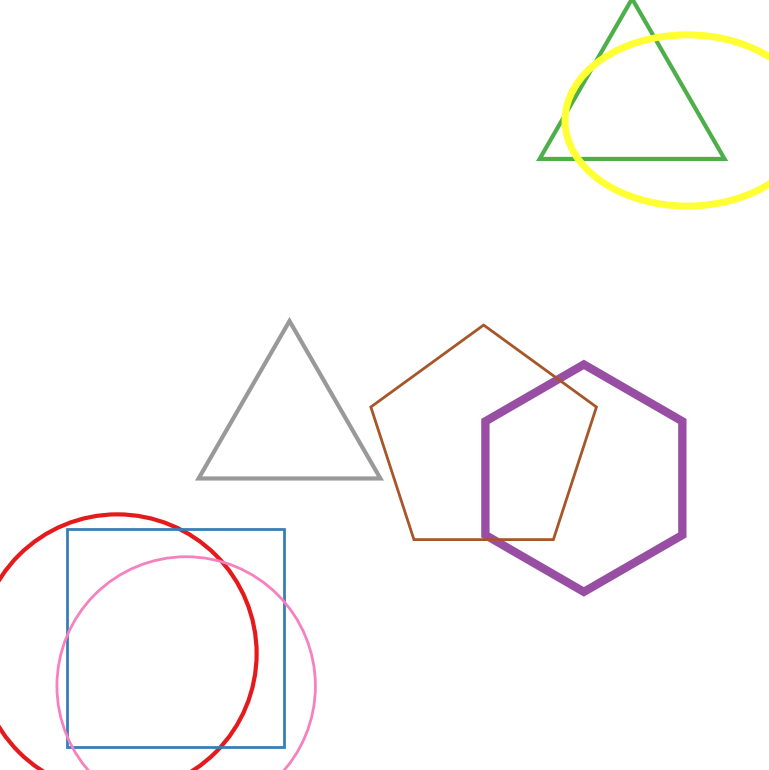[{"shape": "circle", "thickness": 1.5, "radius": 0.9, "center": [0.152, 0.151]}, {"shape": "square", "thickness": 1, "radius": 0.71, "center": [0.228, 0.171]}, {"shape": "triangle", "thickness": 1.5, "radius": 0.69, "center": [0.821, 0.863]}, {"shape": "hexagon", "thickness": 3, "radius": 0.74, "center": [0.758, 0.379]}, {"shape": "oval", "thickness": 2.5, "radius": 0.79, "center": [0.893, 0.844]}, {"shape": "pentagon", "thickness": 1, "radius": 0.77, "center": [0.628, 0.424]}, {"shape": "circle", "thickness": 1, "radius": 0.84, "center": [0.242, 0.109]}, {"shape": "triangle", "thickness": 1.5, "radius": 0.68, "center": [0.376, 0.447]}]